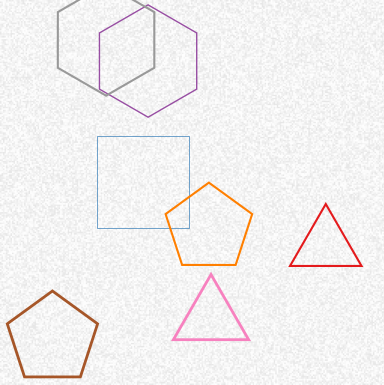[{"shape": "triangle", "thickness": 1.5, "radius": 0.54, "center": [0.846, 0.363]}, {"shape": "square", "thickness": 0.5, "radius": 0.59, "center": [0.371, 0.527]}, {"shape": "hexagon", "thickness": 1, "radius": 0.73, "center": [0.385, 0.841]}, {"shape": "pentagon", "thickness": 1.5, "radius": 0.59, "center": [0.543, 0.407]}, {"shape": "pentagon", "thickness": 2, "radius": 0.62, "center": [0.136, 0.121]}, {"shape": "triangle", "thickness": 2, "radius": 0.56, "center": [0.548, 0.174]}, {"shape": "hexagon", "thickness": 1.5, "radius": 0.72, "center": [0.276, 0.896]}]